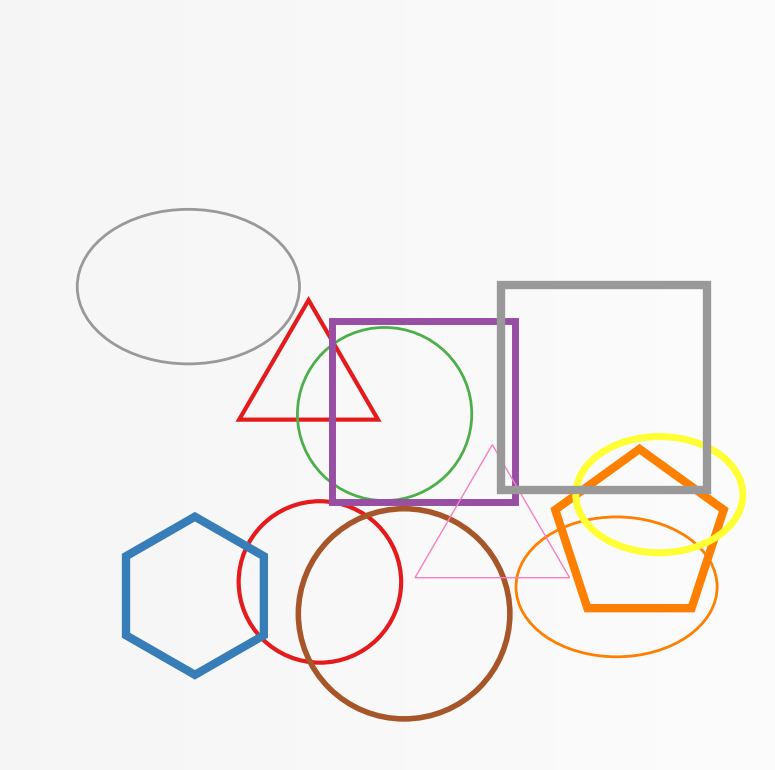[{"shape": "triangle", "thickness": 1.5, "radius": 0.52, "center": [0.398, 0.507]}, {"shape": "circle", "thickness": 1.5, "radius": 0.52, "center": [0.413, 0.244]}, {"shape": "hexagon", "thickness": 3, "radius": 0.51, "center": [0.252, 0.226]}, {"shape": "circle", "thickness": 1, "radius": 0.56, "center": [0.496, 0.462]}, {"shape": "square", "thickness": 2.5, "radius": 0.59, "center": [0.546, 0.465]}, {"shape": "oval", "thickness": 1, "radius": 0.65, "center": [0.796, 0.238]}, {"shape": "pentagon", "thickness": 3, "radius": 0.57, "center": [0.825, 0.303]}, {"shape": "oval", "thickness": 2.5, "radius": 0.54, "center": [0.851, 0.358]}, {"shape": "circle", "thickness": 2, "radius": 0.68, "center": [0.521, 0.203]}, {"shape": "triangle", "thickness": 0.5, "radius": 0.58, "center": [0.635, 0.307]}, {"shape": "oval", "thickness": 1, "radius": 0.72, "center": [0.243, 0.628]}, {"shape": "square", "thickness": 3, "radius": 0.67, "center": [0.779, 0.497]}]